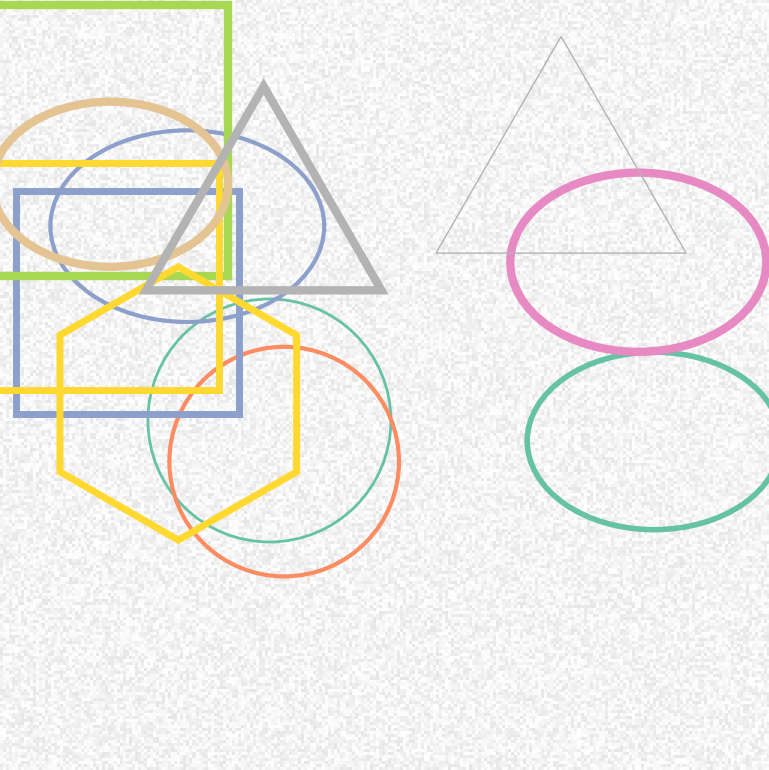[{"shape": "circle", "thickness": 1, "radius": 0.79, "center": [0.35, 0.454]}, {"shape": "oval", "thickness": 2, "radius": 0.82, "center": [0.849, 0.427]}, {"shape": "circle", "thickness": 1.5, "radius": 0.75, "center": [0.369, 0.401]}, {"shape": "square", "thickness": 2.5, "radius": 0.72, "center": [0.166, 0.608]}, {"shape": "oval", "thickness": 1.5, "radius": 0.89, "center": [0.243, 0.706]}, {"shape": "oval", "thickness": 3, "radius": 0.83, "center": [0.829, 0.659]}, {"shape": "square", "thickness": 3, "radius": 0.88, "center": [0.121, 0.818]}, {"shape": "square", "thickness": 2.5, "radius": 0.74, "center": [0.137, 0.64]}, {"shape": "hexagon", "thickness": 2.5, "radius": 0.89, "center": [0.232, 0.476]}, {"shape": "oval", "thickness": 3, "radius": 0.77, "center": [0.143, 0.761]}, {"shape": "triangle", "thickness": 0.5, "radius": 0.94, "center": [0.729, 0.765]}, {"shape": "triangle", "thickness": 3, "radius": 0.88, "center": [0.342, 0.711]}]